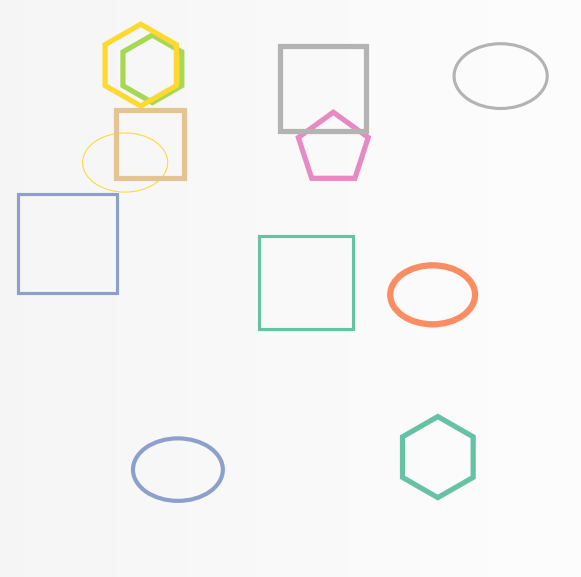[{"shape": "square", "thickness": 1.5, "radius": 0.4, "center": [0.526, 0.51]}, {"shape": "hexagon", "thickness": 2.5, "radius": 0.35, "center": [0.753, 0.208]}, {"shape": "oval", "thickness": 3, "radius": 0.36, "center": [0.744, 0.489]}, {"shape": "oval", "thickness": 2, "radius": 0.39, "center": [0.306, 0.186]}, {"shape": "square", "thickness": 1.5, "radius": 0.43, "center": [0.116, 0.577]}, {"shape": "pentagon", "thickness": 2.5, "radius": 0.32, "center": [0.573, 0.742]}, {"shape": "hexagon", "thickness": 2.5, "radius": 0.29, "center": [0.262, 0.88]}, {"shape": "oval", "thickness": 0.5, "radius": 0.37, "center": [0.215, 0.718]}, {"shape": "hexagon", "thickness": 2.5, "radius": 0.35, "center": [0.242, 0.886]}, {"shape": "square", "thickness": 2.5, "radius": 0.29, "center": [0.258, 0.75]}, {"shape": "oval", "thickness": 1.5, "radius": 0.4, "center": [0.861, 0.867]}, {"shape": "square", "thickness": 2.5, "radius": 0.37, "center": [0.556, 0.846]}]